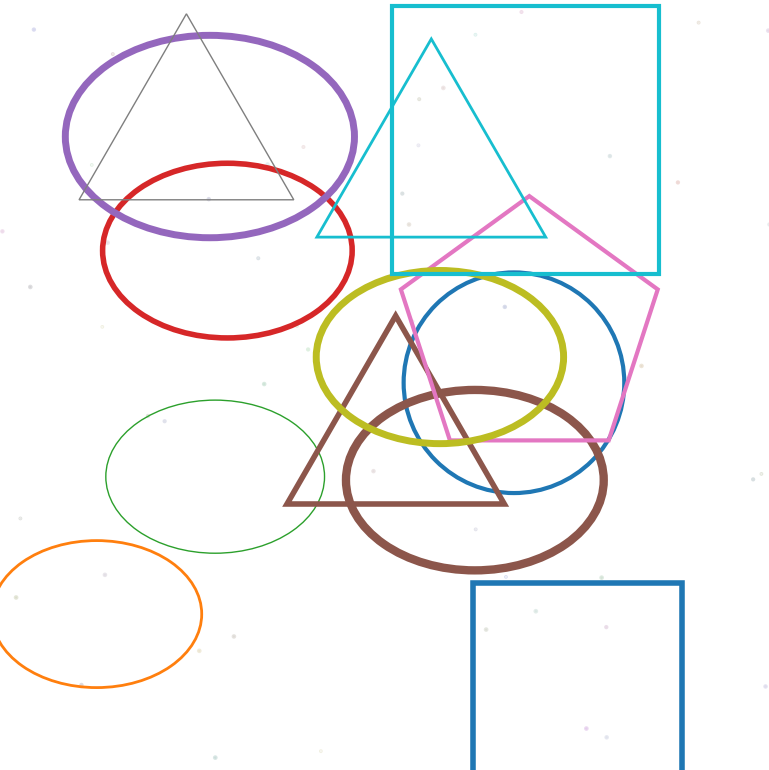[{"shape": "square", "thickness": 2, "radius": 0.68, "center": [0.75, 0.108]}, {"shape": "circle", "thickness": 1.5, "radius": 0.72, "center": [0.667, 0.503]}, {"shape": "oval", "thickness": 1, "radius": 0.68, "center": [0.126, 0.202]}, {"shape": "oval", "thickness": 0.5, "radius": 0.71, "center": [0.279, 0.381]}, {"shape": "oval", "thickness": 2, "radius": 0.81, "center": [0.295, 0.675]}, {"shape": "oval", "thickness": 2.5, "radius": 0.94, "center": [0.273, 0.823]}, {"shape": "triangle", "thickness": 2, "radius": 0.81, "center": [0.514, 0.427]}, {"shape": "oval", "thickness": 3, "radius": 0.84, "center": [0.617, 0.376]}, {"shape": "pentagon", "thickness": 1.5, "radius": 0.88, "center": [0.687, 0.57]}, {"shape": "triangle", "thickness": 0.5, "radius": 0.81, "center": [0.242, 0.821]}, {"shape": "oval", "thickness": 2.5, "radius": 0.8, "center": [0.571, 0.536]}, {"shape": "triangle", "thickness": 1, "radius": 0.86, "center": [0.56, 0.778]}, {"shape": "square", "thickness": 1.5, "radius": 0.87, "center": [0.683, 0.818]}]